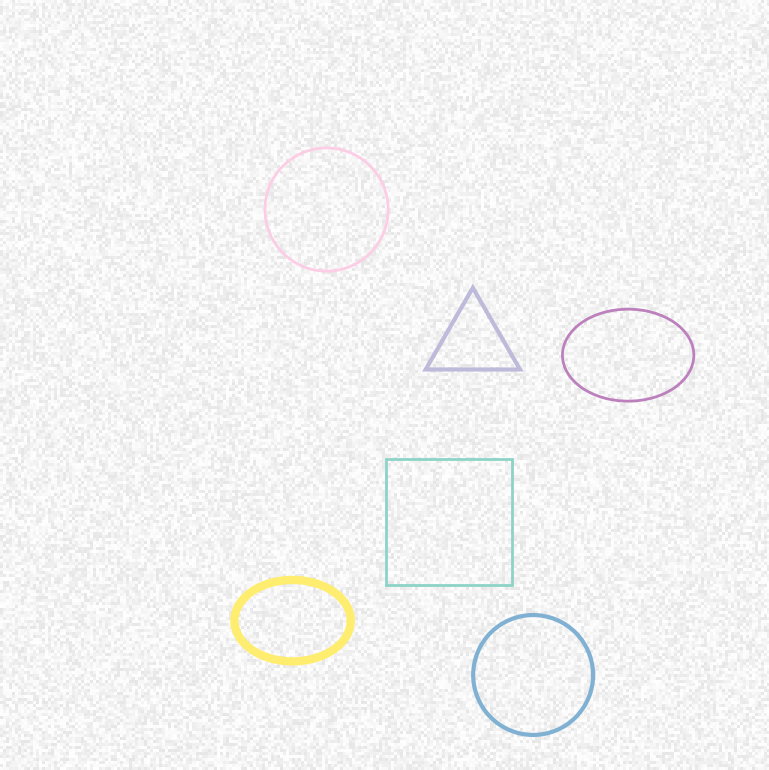[{"shape": "square", "thickness": 1, "radius": 0.41, "center": [0.584, 0.322]}, {"shape": "triangle", "thickness": 1.5, "radius": 0.35, "center": [0.614, 0.556]}, {"shape": "circle", "thickness": 1.5, "radius": 0.39, "center": [0.692, 0.123]}, {"shape": "circle", "thickness": 1, "radius": 0.4, "center": [0.424, 0.728]}, {"shape": "oval", "thickness": 1, "radius": 0.43, "center": [0.816, 0.539]}, {"shape": "oval", "thickness": 3, "radius": 0.38, "center": [0.38, 0.194]}]